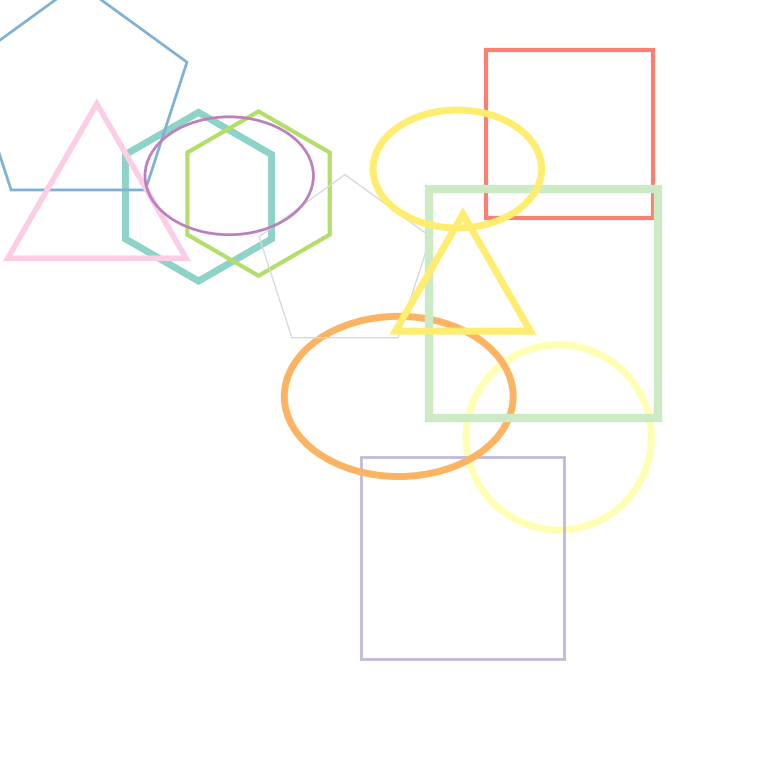[{"shape": "hexagon", "thickness": 2.5, "radius": 0.55, "center": [0.258, 0.745]}, {"shape": "circle", "thickness": 2.5, "radius": 0.6, "center": [0.725, 0.432]}, {"shape": "square", "thickness": 1, "radius": 0.66, "center": [0.601, 0.275]}, {"shape": "square", "thickness": 1.5, "radius": 0.54, "center": [0.74, 0.826]}, {"shape": "pentagon", "thickness": 1, "radius": 0.74, "center": [0.102, 0.873]}, {"shape": "oval", "thickness": 2.5, "radius": 0.74, "center": [0.518, 0.485]}, {"shape": "hexagon", "thickness": 1.5, "radius": 0.53, "center": [0.336, 0.749]}, {"shape": "triangle", "thickness": 2, "radius": 0.67, "center": [0.126, 0.732]}, {"shape": "pentagon", "thickness": 0.5, "radius": 0.59, "center": [0.448, 0.656]}, {"shape": "oval", "thickness": 1, "radius": 0.55, "center": [0.298, 0.772]}, {"shape": "square", "thickness": 3, "radius": 0.74, "center": [0.706, 0.606]}, {"shape": "oval", "thickness": 2.5, "radius": 0.55, "center": [0.594, 0.781]}, {"shape": "triangle", "thickness": 2.5, "radius": 0.51, "center": [0.601, 0.621]}]